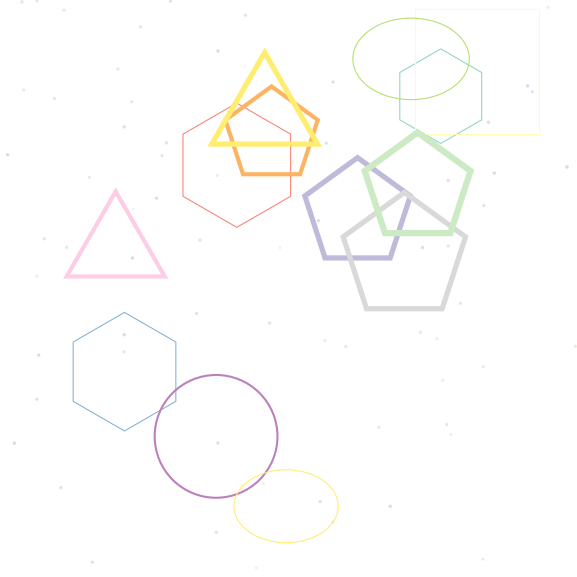[{"shape": "hexagon", "thickness": 0.5, "radius": 0.41, "center": [0.763, 0.833]}, {"shape": "square", "thickness": 0.5, "radius": 0.54, "center": [0.826, 0.875]}, {"shape": "pentagon", "thickness": 2.5, "radius": 0.48, "center": [0.619, 0.63]}, {"shape": "hexagon", "thickness": 0.5, "radius": 0.54, "center": [0.41, 0.713]}, {"shape": "hexagon", "thickness": 0.5, "radius": 0.51, "center": [0.216, 0.356]}, {"shape": "pentagon", "thickness": 2, "radius": 0.42, "center": [0.47, 0.765]}, {"shape": "oval", "thickness": 0.5, "radius": 0.5, "center": [0.712, 0.897]}, {"shape": "triangle", "thickness": 2, "radius": 0.49, "center": [0.2, 0.569]}, {"shape": "pentagon", "thickness": 2.5, "radius": 0.56, "center": [0.7, 0.555]}, {"shape": "circle", "thickness": 1, "radius": 0.53, "center": [0.374, 0.244]}, {"shape": "pentagon", "thickness": 3, "radius": 0.48, "center": [0.723, 0.673]}, {"shape": "oval", "thickness": 0.5, "radius": 0.45, "center": [0.495, 0.123]}, {"shape": "triangle", "thickness": 2.5, "radius": 0.53, "center": [0.458, 0.802]}]